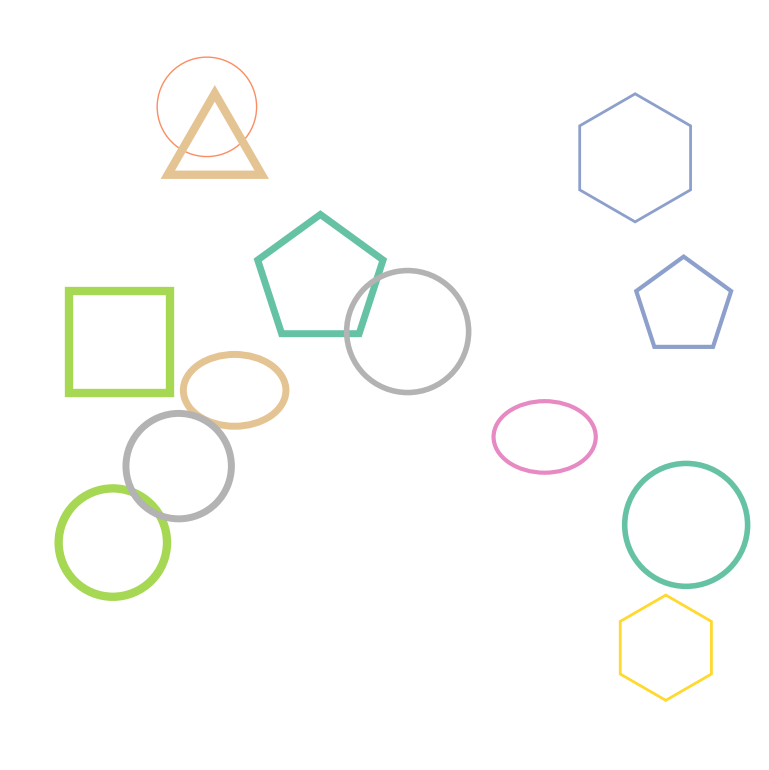[{"shape": "pentagon", "thickness": 2.5, "radius": 0.43, "center": [0.416, 0.636]}, {"shape": "circle", "thickness": 2, "radius": 0.4, "center": [0.891, 0.318]}, {"shape": "circle", "thickness": 0.5, "radius": 0.32, "center": [0.269, 0.861]}, {"shape": "pentagon", "thickness": 1.5, "radius": 0.32, "center": [0.888, 0.602]}, {"shape": "hexagon", "thickness": 1, "radius": 0.42, "center": [0.825, 0.795]}, {"shape": "oval", "thickness": 1.5, "radius": 0.33, "center": [0.707, 0.433]}, {"shape": "square", "thickness": 3, "radius": 0.33, "center": [0.155, 0.556]}, {"shape": "circle", "thickness": 3, "radius": 0.35, "center": [0.147, 0.295]}, {"shape": "hexagon", "thickness": 1, "radius": 0.34, "center": [0.865, 0.159]}, {"shape": "triangle", "thickness": 3, "radius": 0.35, "center": [0.279, 0.808]}, {"shape": "oval", "thickness": 2.5, "radius": 0.33, "center": [0.305, 0.493]}, {"shape": "circle", "thickness": 2.5, "radius": 0.34, "center": [0.232, 0.395]}, {"shape": "circle", "thickness": 2, "radius": 0.4, "center": [0.529, 0.569]}]